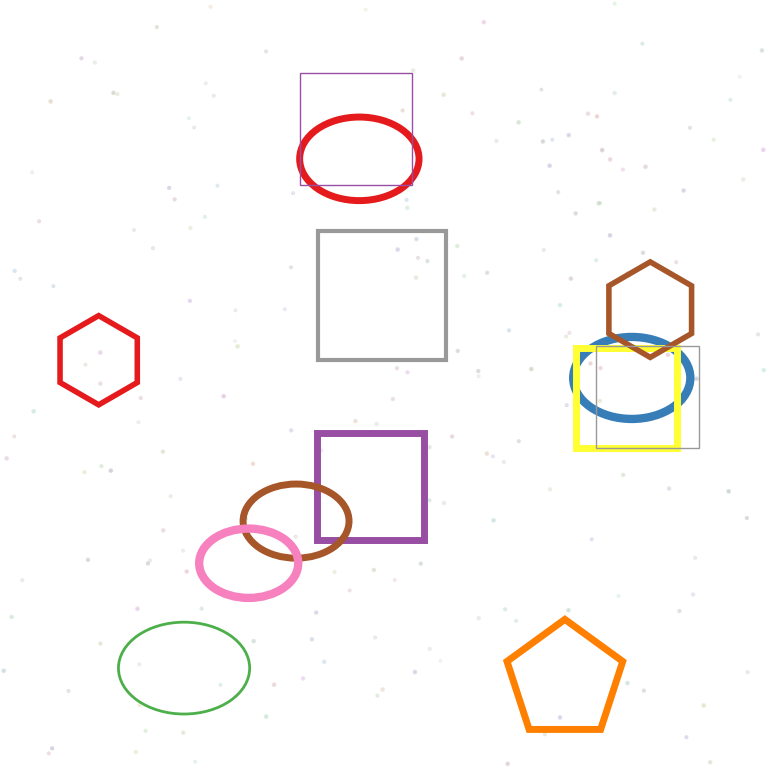[{"shape": "oval", "thickness": 2.5, "radius": 0.39, "center": [0.467, 0.794]}, {"shape": "hexagon", "thickness": 2, "radius": 0.29, "center": [0.128, 0.532]}, {"shape": "oval", "thickness": 3, "radius": 0.38, "center": [0.82, 0.509]}, {"shape": "oval", "thickness": 1, "radius": 0.43, "center": [0.239, 0.132]}, {"shape": "square", "thickness": 2.5, "radius": 0.35, "center": [0.481, 0.368]}, {"shape": "square", "thickness": 0.5, "radius": 0.36, "center": [0.463, 0.833]}, {"shape": "pentagon", "thickness": 2.5, "radius": 0.4, "center": [0.734, 0.117]}, {"shape": "square", "thickness": 2.5, "radius": 0.33, "center": [0.814, 0.483]}, {"shape": "oval", "thickness": 2.5, "radius": 0.34, "center": [0.384, 0.323]}, {"shape": "hexagon", "thickness": 2, "radius": 0.31, "center": [0.844, 0.598]}, {"shape": "oval", "thickness": 3, "radius": 0.32, "center": [0.323, 0.269]}, {"shape": "square", "thickness": 1.5, "radius": 0.42, "center": [0.496, 0.616]}, {"shape": "square", "thickness": 0.5, "radius": 0.33, "center": [0.841, 0.484]}]